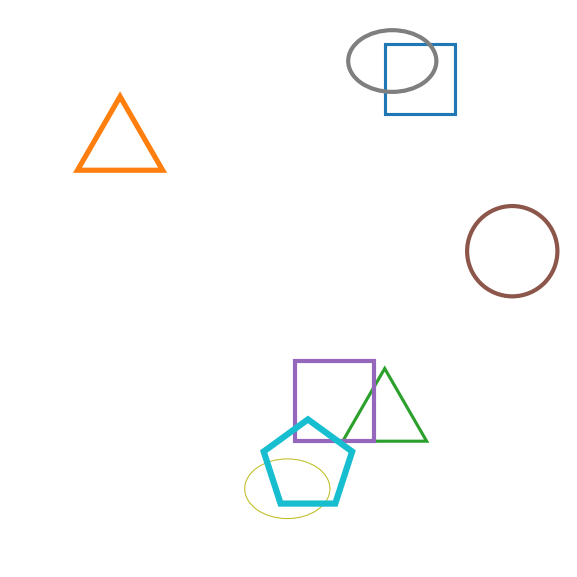[{"shape": "square", "thickness": 1.5, "radius": 0.3, "center": [0.727, 0.863]}, {"shape": "triangle", "thickness": 2.5, "radius": 0.43, "center": [0.208, 0.747]}, {"shape": "triangle", "thickness": 1.5, "radius": 0.42, "center": [0.666, 0.277]}, {"shape": "square", "thickness": 2, "radius": 0.34, "center": [0.58, 0.305]}, {"shape": "circle", "thickness": 2, "radius": 0.39, "center": [0.887, 0.564]}, {"shape": "oval", "thickness": 2, "radius": 0.38, "center": [0.679, 0.893]}, {"shape": "oval", "thickness": 0.5, "radius": 0.37, "center": [0.498, 0.153]}, {"shape": "pentagon", "thickness": 3, "radius": 0.4, "center": [0.533, 0.192]}]